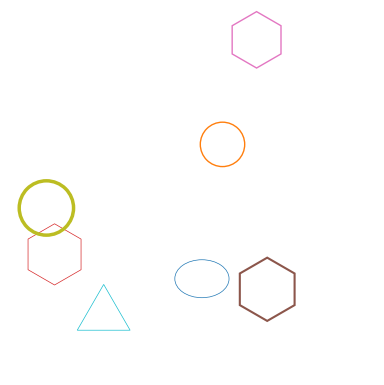[{"shape": "oval", "thickness": 0.5, "radius": 0.35, "center": [0.524, 0.276]}, {"shape": "circle", "thickness": 1, "radius": 0.29, "center": [0.578, 0.625]}, {"shape": "hexagon", "thickness": 0.5, "radius": 0.4, "center": [0.142, 0.339]}, {"shape": "hexagon", "thickness": 1.5, "radius": 0.41, "center": [0.694, 0.249]}, {"shape": "hexagon", "thickness": 1, "radius": 0.37, "center": [0.666, 0.897]}, {"shape": "circle", "thickness": 2.5, "radius": 0.35, "center": [0.12, 0.46]}, {"shape": "triangle", "thickness": 0.5, "radius": 0.4, "center": [0.269, 0.182]}]